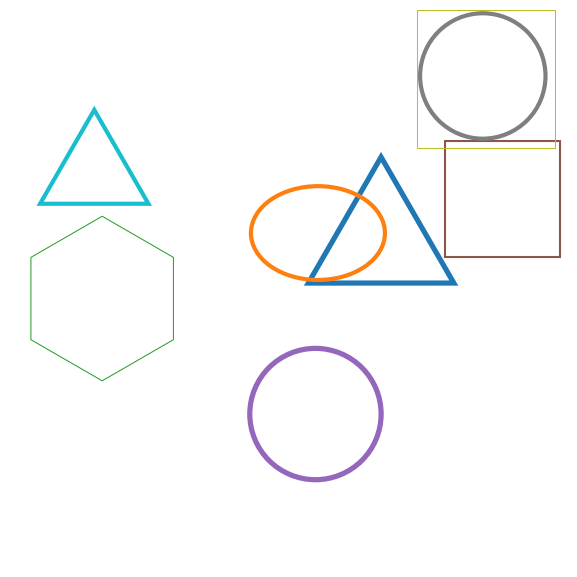[{"shape": "triangle", "thickness": 2.5, "radius": 0.73, "center": [0.66, 0.582]}, {"shape": "oval", "thickness": 2, "radius": 0.58, "center": [0.551, 0.596]}, {"shape": "hexagon", "thickness": 0.5, "radius": 0.71, "center": [0.177, 0.482]}, {"shape": "circle", "thickness": 2.5, "radius": 0.57, "center": [0.546, 0.282]}, {"shape": "square", "thickness": 1, "radius": 0.5, "center": [0.87, 0.655]}, {"shape": "circle", "thickness": 2, "radius": 0.54, "center": [0.836, 0.868]}, {"shape": "square", "thickness": 0.5, "radius": 0.6, "center": [0.841, 0.863]}, {"shape": "triangle", "thickness": 2, "radius": 0.54, "center": [0.163, 0.7]}]